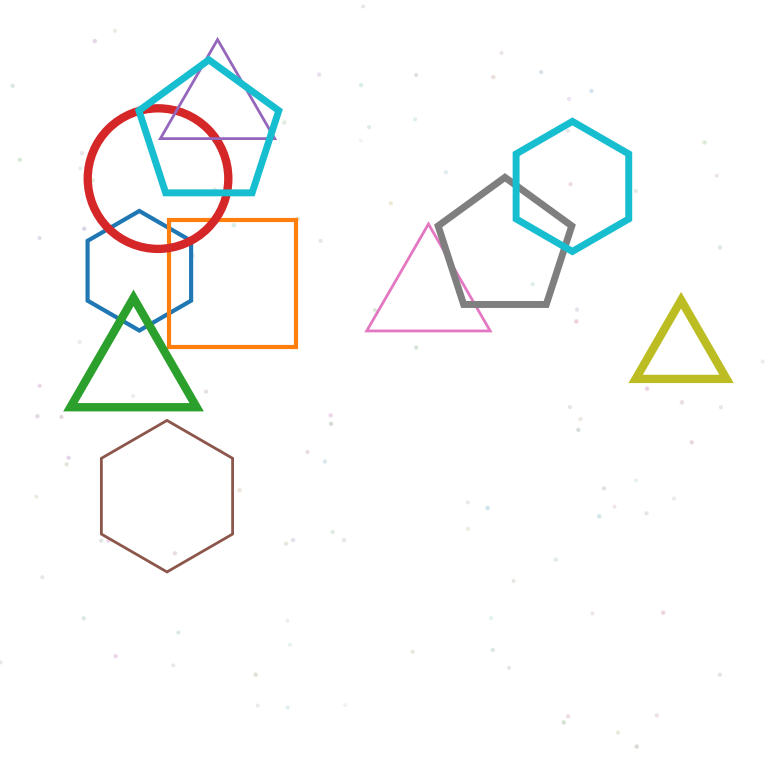[{"shape": "hexagon", "thickness": 1.5, "radius": 0.39, "center": [0.181, 0.648]}, {"shape": "square", "thickness": 1.5, "radius": 0.41, "center": [0.302, 0.632]}, {"shape": "triangle", "thickness": 3, "radius": 0.47, "center": [0.173, 0.518]}, {"shape": "circle", "thickness": 3, "radius": 0.46, "center": [0.205, 0.768]}, {"shape": "triangle", "thickness": 1, "radius": 0.43, "center": [0.283, 0.863]}, {"shape": "hexagon", "thickness": 1, "radius": 0.49, "center": [0.217, 0.356]}, {"shape": "triangle", "thickness": 1, "radius": 0.46, "center": [0.556, 0.616]}, {"shape": "pentagon", "thickness": 2.5, "radius": 0.46, "center": [0.656, 0.678]}, {"shape": "triangle", "thickness": 3, "radius": 0.34, "center": [0.885, 0.542]}, {"shape": "pentagon", "thickness": 2.5, "radius": 0.48, "center": [0.271, 0.827]}, {"shape": "hexagon", "thickness": 2.5, "radius": 0.42, "center": [0.743, 0.758]}]